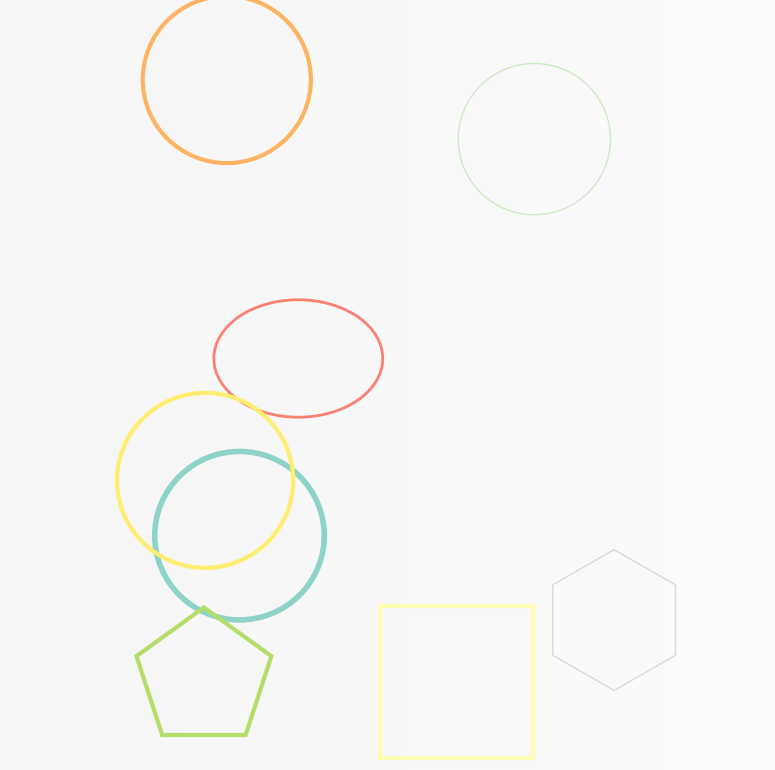[{"shape": "circle", "thickness": 2, "radius": 0.55, "center": [0.309, 0.304]}, {"shape": "square", "thickness": 1.5, "radius": 0.49, "center": [0.589, 0.114]}, {"shape": "oval", "thickness": 1, "radius": 0.54, "center": [0.385, 0.534]}, {"shape": "circle", "thickness": 1.5, "radius": 0.54, "center": [0.293, 0.897]}, {"shape": "pentagon", "thickness": 1.5, "radius": 0.46, "center": [0.263, 0.12]}, {"shape": "hexagon", "thickness": 0.5, "radius": 0.46, "center": [0.792, 0.195]}, {"shape": "circle", "thickness": 0.5, "radius": 0.49, "center": [0.689, 0.819]}, {"shape": "circle", "thickness": 1.5, "radius": 0.57, "center": [0.265, 0.376]}]